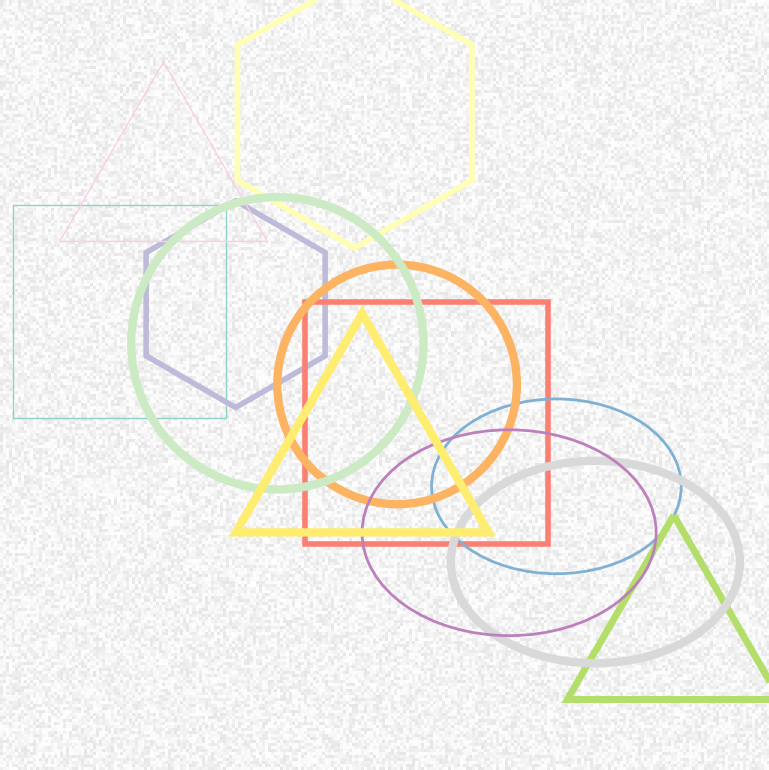[{"shape": "square", "thickness": 0.5, "radius": 0.69, "center": [0.155, 0.596]}, {"shape": "hexagon", "thickness": 2, "radius": 0.88, "center": [0.461, 0.854]}, {"shape": "hexagon", "thickness": 2, "radius": 0.67, "center": [0.306, 0.605]}, {"shape": "square", "thickness": 2, "radius": 0.79, "center": [0.554, 0.451]}, {"shape": "oval", "thickness": 1, "radius": 0.81, "center": [0.723, 0.368]}, {"shape": "circle", "thickness": 3, "radius": 0.78, "center": [0.516, 0.501]}, {"shape": "triangle", "thickness": 2.5, "radius": 0.8, "center": [0.875, 0.171]}, {"shape": "triangle", "thickness": 0.5, "radius": 0.78, "center": [0.212, 0.764]}, {"shape": "oval", "thickness": 3, "radius": 0.94, "center": [0.773, 0.27]}, {"shape": "oval", "thickness": 1, "radius": 0.95, "center": [0.661, 0.308]}, {"shape": "circle", "thickness": 3, "radius": 0.95, "center": [0.36, 0.554]}, {"shape": "triangle", "thickness": 3, "radius": 0.95, "center": [0.47, 0.403]}]